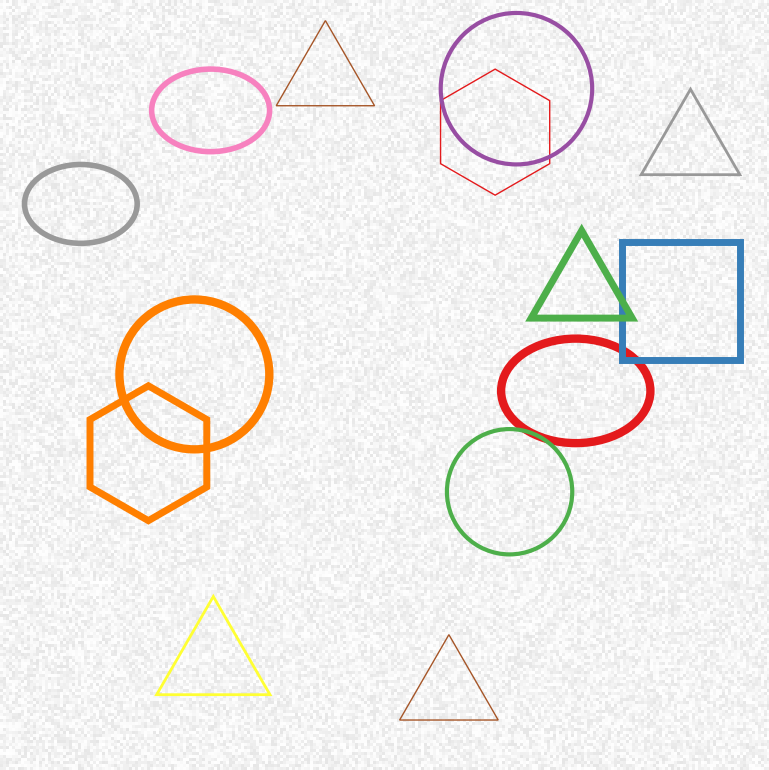[{"shape": "hexagon", "thickness": 0.5, "radius": 0.41, "center": [0.643, 0.828]}, {"shape": "oval", "thickness": 3, "radius": 0.48, "center": [0.748, 0.492]}, {"shape": "square", "thickness": 2.5, "radius": 0.38, "center": [0.884, 0.609]}, {"shape": "circle", "thickness": 1.5, "radius": 0.41, "center": [0.662, 0.361]}, {"shape": "triangle", "thickness": 2.5, "radius": 0.38, "center": [0.755, 0.625]}, {"shape": "circle", "thickness": 1.5, "radius": 0.49, "center": [0.671, 0.885]}, {"shape": "hexagon", "thickness": 2.5, "radius": 0.44, "center": [0.193, 0.411]}, {"shape": "circle", "thickness": 3, "radius": 0.49, "center": [0.252, 0.514]}, {"shape": "triangle", "thickness": 1, "radius": 0.43, "center": [0.277, 0.14]}, {"shape": "triangle", "thickness": 0.5, "radius": 0.37, "center": [0.423, 0.9]}, {"shape": "triangle", "thickness": 0.5, "radius": 0.37, "center": [0.583, 0.102]}, {"shape": "oval", "thickness": 2, "radius": 0.38, "center": [0.274, 0.857]}, {"shape": "triangle", "thickness": 1, "radius": 0.37, "center": [0.897, 0.81]}, {"shape": "oval", "thickness": 2, "radius": 0.37, "center": [0.105, 0.735]}]